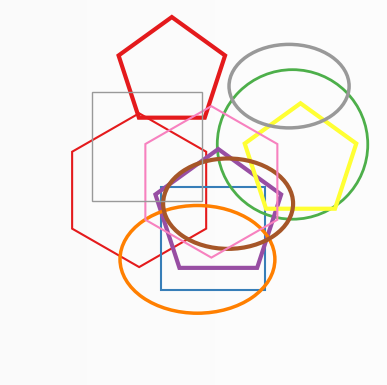[{"shape": "pentagon", "thickness": 3, "radius": 0.72, "center": [0.443, 0.811]}, {"shape": "hexagon", "thickness": 1.5, "radius": 1.0, "center": [0.359, 0.506]}, {"shape": "square", "thickness": 1.5, "radius": 0.67, "center": [0.549, 0.38]}, {"shape": "circle", "thickness": 2, "radius": 0.97, "center": [0.755, 0.625]}, {"shape": "pentagon", "thickness": 3, "radius": 0.85, "center": [0.563, 0.442]}, {"shape": "oval", "thickness": 2.5, "radius": 1.0, "center": [0.51, 0.326]}, {"shape": "pentagon", "thickness": 3, "radius": 0.76, "center": [0.776, 0.58]}, {"shape": "oval", "thickness": 3, "radius": 0.84, "center": [0.589, 0.471]}, {"shape": "hexagon", "thickness": 1.5, "radius": 0.98, "center": [0.545, 0.528]}, {"shape": "oval", "thickness": 2.5, "radius": 0.77, "center": [0.746, 0.776]}, {"shape": "square", "thickness": 1, "radius": 0.7, "center": [0.379, 0.62]}]